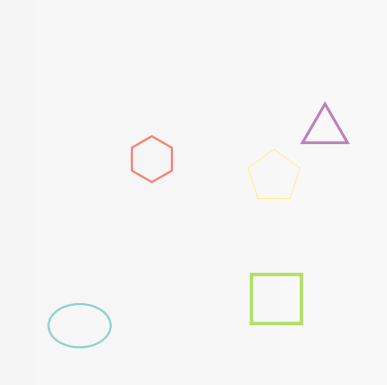[{"shape": "oval", "thickness": 1.5, "radius": 0.4, "center": [0.205, 0.154]}, {"shape": "hexagon", "thickness": 1.5, "radius": 0.3, "center": [0.392, 0.587]}, {"shape": "square", "thickness": 2.5, "radius": 0.32, "center": [0.712, 0.224]}, {"shape": "triangle", "thickness": 2, "radius": 0.34, "center": [0.839, 0.663]}, {"shape": "pentagon", "thickness": 0.5, "radius": 0.35, "center": [0.707, 0.542]}]